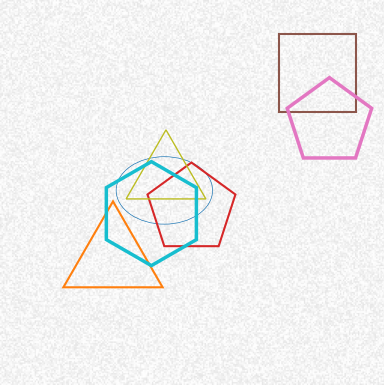[{"shape": "oval", "thickness": 0.5, "radius": 0.63, "center": [0.427, 0.505]}, {"shape": "triangle", "thickness": 1.5, "radius": 0.74, "center": [0.294, 0.328]}, {"shape": "pentagon", "thickness": 1.5, "radius": 0.6, "center": [0.497, 0.458]}, {"shape": "square", "thickness": 1.5, "radius": 0.5, "center": [0.825, 0.81]}, {"shape": "pentagon", "thickness": 2.5, "radius": 0.58, "center": [0.856, 0.683]}, {"shape": "triangle", "thickness": 1, "radius": 0.6, "center": [0.431, 0.543]}, {"shape": "hexagon", "thickness": 2.5, "radius": 0.68, "center": [0.393, 0.445]}]